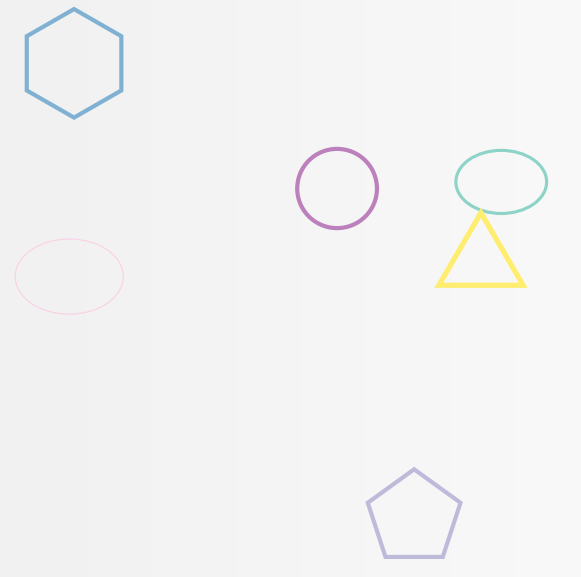[{"shape": "oval", "thickness": 1.5, "radius": 0.39, "center": [0.862, 0.684]}, {"shape": "pentagon", "thickness": 2, "radius": 0.42, "center": [0.712, 0.103]}, {"shape": "hexagon", "thickness": 2, "radius": 0.47, "center": [0.127, 0.889]}, {"shape": "oval", "thickness": 0.5, "radius": 0.46, "center": [0.119, 0.52]}, {"shape": "circle", "thickness": 2, "radius": 0.34, "center": [0.58, 0.673]}, {"shape": "triangle", "thickness": 2.5, "radius": 0.42, "center": [0.827, 0.547]}]